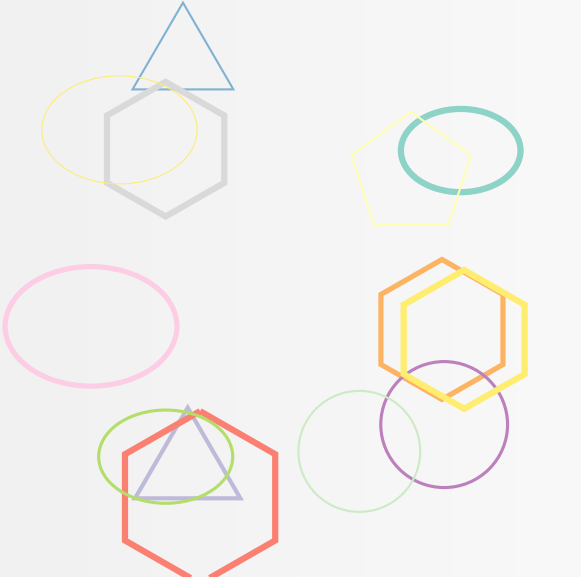[{"shape": "oval", "thickness": 3, "radius": 0.51, "center": [0.793, 0.738]}, {"shape": "pentagon", "thickness": 1, "radius": 0.54, "center": [0.707, 0.697]}, {"shape": "triangle", "thickness": 2, "radius": 0.52, "center": [0.323, 0.189]}, {"shape": "hexagon", "thickness": 3, "radius": 0.75, "center": [0.344, 0.138]}, {"shape": "triangle", "thickness": 1, "radius": 0.5, "center": [0.315, 0.894]}, {"shape": "hexagon", "thickness": 2.5, "radius": 0.61, "center": [0.76, 0.429]}, {"shape": "oval", "thickness": 1.5, "radius": 0.58, "center": [0.285, 0.208]}, {"shape": "oval", "thickness": 2.5, "radius": 0.74, "center": [0.157, 0.434]}, {"shape": "hexagon", "thickness": 3, "radius": 0.58, "center": [0.285, 0.741]}, {"shape": "circle", "thickness": 1.5, "radius": 0.55, "center": [0.764, 0.264]}, {"shape": "circle", "thickness": 1, "radius": 0.52, "center": [0.618, 0.218]}, {"shape": "oval", "thickness": 0.5, "radius": 0.67, "center": [0.205, 0.774]}, {"shape": "hexagon", "thickness": 3, "radius": 0.6, "center": [0.799, 0.411]}]